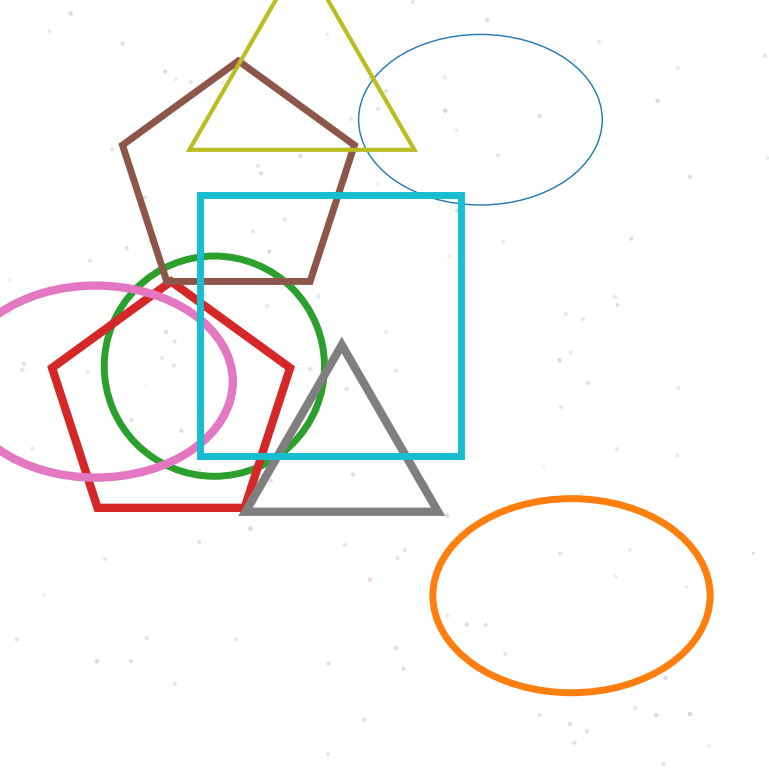[{"shape": "oval", "thickness": 0.5, "radius": 0.79, "center": [0.624, 0.845]}, {"shape": "oval", "thickness": 2.5, "radius": 0.9, "center": [0.742, 0.226]}, {"shape": "circle", "thickness": 2.5, "radius": 0.72, "center": [0.278, 0.524]}, {"shape": "pentagon", "thickness": 3, "radius": 0.81, "center": [0.222, 0.472]}, {"shape": "pentagon", "thickness": 2.5, "radius": 0.79, "center": [0.31, 0.763]}, {"shape": "oval", "thickness": 3, "radius": 0.89, "center": [0.124, 0.504]}, {"shape": "triangle", "thickness": 3, "radius": 0.72, "center": [0.444, 0.408]}, {"shape": "triangle", "thickness": 1.5, "radius": 0.84, "center": [0.392, 0.89]}, {"shape": "square", "thickness": 2.5, "radius": 0.85, "center": [0.429, 0.577]}]